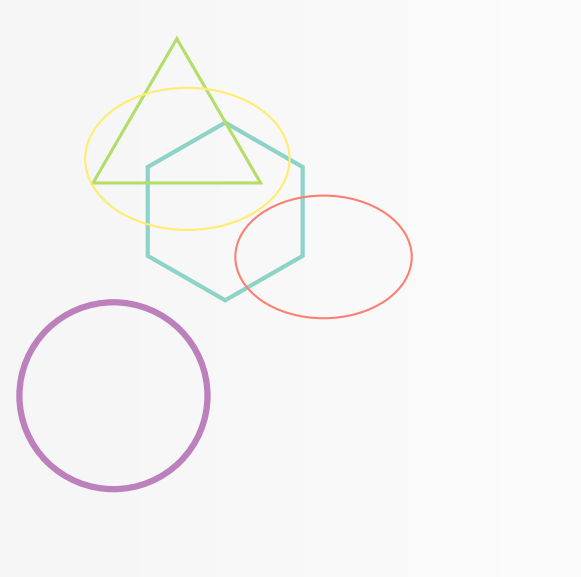[{"shape": "hexagon", "thickness": 2, "radius": 0.77, "center": [0.387, 0.633]}, {"shape": "oval", "thickness": 1, "radius": 0.76, "center": [0.557, 0.554]}, {"shape": "triangle", "thickness": 1.5, "radius": 0.83, "center": [0.304, 0.766]}, {"shape": "circle", "thickness": 3, "radius": 0.81, "center": [0.195, 0.314]}, {"shape": "oval", "thickness": 1, "radius": 0.88, "center": [0.322, 0.724]}]